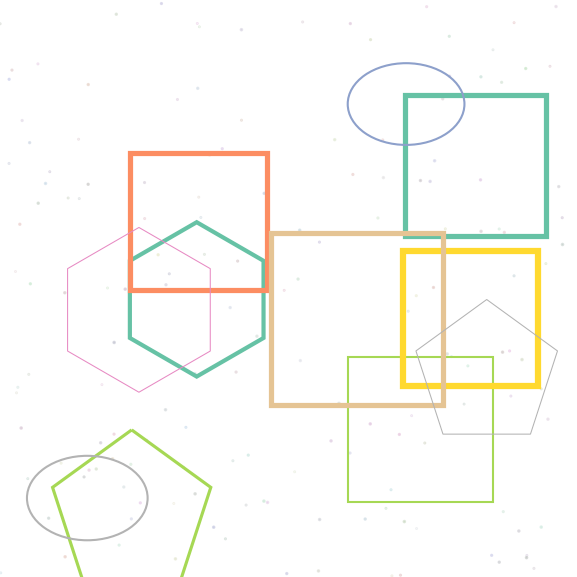[{"shape": "square", "thickness": 2.5, "radius": 0.61, "center": [0.823, 0.713]}, {"shape": "hexagon", "thickness": 2, "radius": 0.67, "center": [0.341, 0.481]}, {"shape": "square", "thickness": 2.5, "radius": 0.59, "center": [0.343, 0.616]}, {"shape": "oval", "thickness": 1, "radius": 0.51, "center": [0.703, 0.819]}, {"shape": "hexagon", "thickness": 0.5, "radius": 0.71, "center": [0.241, 0.463]}, {"shape": "pentagon", "thickness": 1.5, "radius": 0.72, "center": [0.228, 0.111]}, {"shape": "square", "thickness": 1, "radius": 0.63, "center": [0.728, 0.256]}, {"shape": "square", "thickness": 3, "radius": 0.58, "center": [0.814, 0.448]}, {"shape": "square", "thickness": 2.5, "radius": 0.74, "center": [0.618, 0.447]}, {"shape": "pentagon", "thickness": 0.5, "radius": 0.64, "center": [0.843, 0.352]}, {"shape": "oval", "thickness": 1, "radius": 0.52, "center": [0.151, 0.137]}]